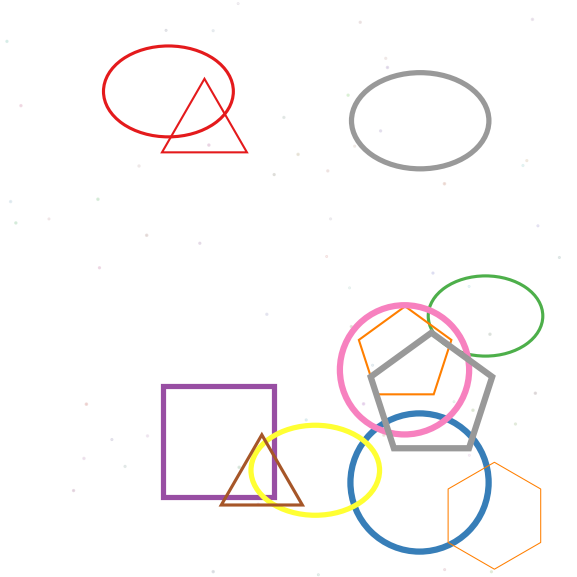[{"shape": "triangle", "thickness": 1, "radius": 0.42, "center": [0.354, 0.778]}, {"shape": "oval", "thickness": 1.5, "radius": 0.56, "center": [0.292, 0.841]}, {"shape": "circle", "thickness": 3, "radius": 0.6, "center": [0.726, 0.164]}, {"shape": "oval", "thickness": 1.5, "radius": 0.5, "center": [0.841, 0.452]}, {"shape": "square", "thickness": 2.5, "radius": 0.48, "center": [0.379, 0.234]}, {"shape": "pentagon", "thickness": 1, "radius": 0.42, "center": [0.702, 0.384]}, {"shape": "hexagon", "thickness": 0.5, "radius": 0.46, "center": [0.856, 0.106]}, {"shape": "oval", "thickness": 2.5, "radius": 0.56, "center": [0.546, 0.185]}, {"shape": "triangle", "thickness": 1.5, "radius": 0.41, "center": [0.453, 0.165]}, {"shape": "circle", "thickness": 3, "radius": 0.56, "center": [0.7, 0.359]}, {"shape": "oval", "thickness": 2.5, "radius": 0.59, "center": [0.728, 0.79]}, {"shape": "pentagon", "thickness": 3, "radius": 0.55, "center": [0.747, 0.312]}]